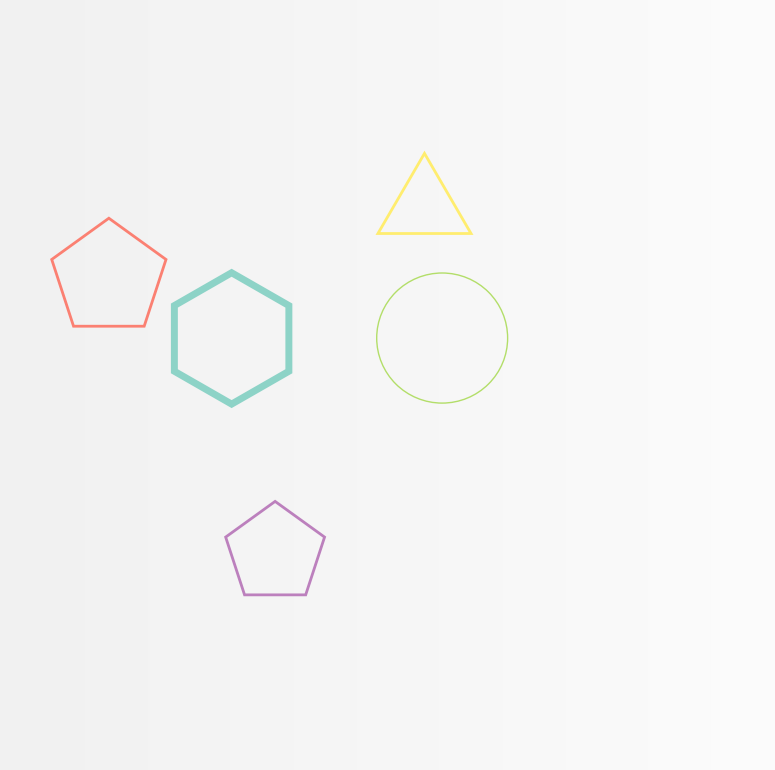[{"shape": "hexagon", "thickness": 2.5, "radius": 0.43, "center": [0.299, 0.56]}, {"shape": "pentagon", "thickness": 1, "radius": 0.39, "center": [0.14, 0.639]}, {"shape": "circle", "thickness": 0.5, "radius": 0.42, "center": [0.571, 0.561]}, {"shape": "pentagon", "thickness": 1, "radius": 0.34, "center": [0.355, 0.282]}, {"shape": "triangle", "thickness": 1, "radius": 0.35, "center": [0.548, 0.731]}]